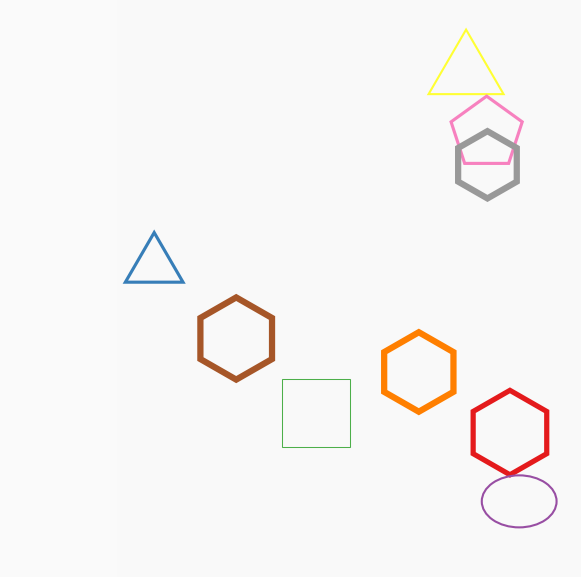[{"shape": "hexagon", "thickness": 2.5, "radius": 0.37, "center": [0.877, 0.25]}, {"shape": "triangle", "thickness": 1.5, "radius": 0.29, "center": [0.265, 0.539]}, {"shape": "square", "thickness": 0.5, "radius": 0.29, "center": [0.544, 0.284]}, {"shape": "oval", "thickness": 1, "radius": 0.32, "center": [0.893, 0.131]}, {"shape": "hexagon", "thickness": 3, "radius": 0.34, "center": [0.721, 0.355]}, {"shape": "triangle", "thickness": 1, "radius": 0.37, "center": [0.802, 0.873]}, {"shape": "hexagon", "thickness": 3, "radius": 0.36, "center": [0.406, 0.413]}, {"shape": "pentagon", "thickness": 1.5, "radius": 0.32, "center": [0.837, 0.768]}, {"shape": "hexagon", "thickness": 3, "radius": 0.29, "center": [0.839, 0.714]}]